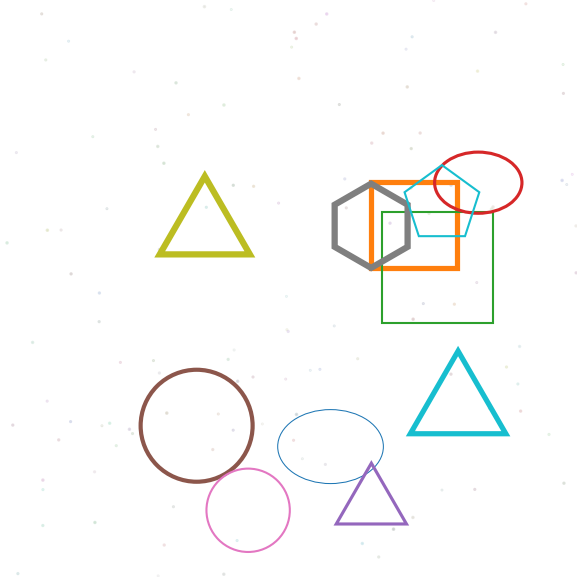[{"shape": "oval", "thickness": 0.5, "radius": 0.46, "center": [0.572, 0.226]}, {"shape": "square", "thickness": 2.5, "radius": 0.37, "center": [0.717, 0.609]}, {"shape": "square", "thickness": 1, "radius": 0.48, "center": [0.758, 0.536]}, {"shape": "oval", "thickness": 1.5, "radius": 0.38, "center": [0.828, 0.683]}, {"shape": "triangle", "thickness": 1.5, "radius": 0.35, "center": [0.643, 0.127]}, {"shape": "circle", "thickness": 2, "radius": 0.48, "center": [0.34, 0.262]}, {"shape": "circle", "thickness": 1, "radius": 0.36, "center": [0.43, 0.116]}, {"shape": "hexagon", "thickness": 3, "radius": 0.36, "center": [0.643, 0.608]}, {"shape": "triangle", "thickness": 3, "radius": 0.45, "center": [0.355, 0.604]}, {"shape": "pentagon", "thickness": 1, "radius": 0.34, "center": [0.765, 0.645]}, {"shape": "triangle", "thickness": 2.5, "radius": 0.48, "center": [0.793, 0.296]}]